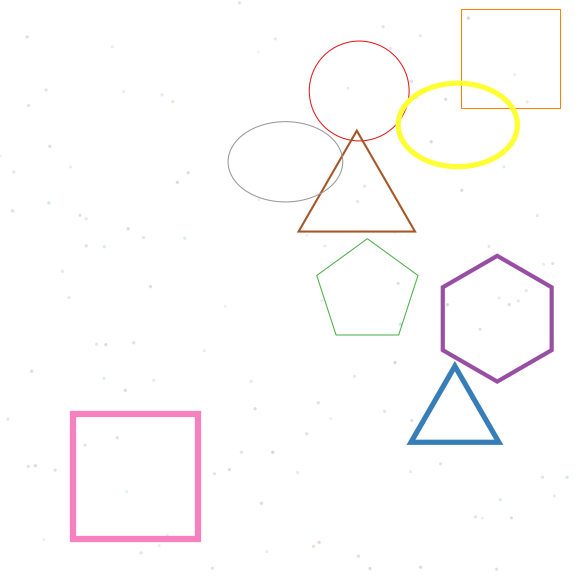[{"shape": "circle", "thickness": 0.5, "radius": 0.43, "center": [0.622, 0.842]}, {"shape": "triangle", "thickness": 2.5, "radius": 0.44, "center": [0.788, 0.277]}, {"shape": "pentagon", "thickness": 0.5, "radius": 0.46, "center": [0.636, 0.494]}, {"shape": "hexagon", "thickness": 2, "radius": 0.54, "center": [0.861, 0.447]}, {"shape": "square", "thickness": 0.5, "radius": 0.43, "center": [0.884, 0.898]}, {"shape": "oval", "thickness": 2.5, "radius": 0.52, "center": [0.793, 0.783]}, {"shape": "triangle", "thickness": 1, "radius": 0.58, "center": [0.618, 0.656]}, {"shape": "square", "thickness": 3, "radius": 0.54, "center": [0.234, 0.175]}, {"shape": "oval", "thickness": 0.5, "radius": 0.5, "center": [0.494, 0.719]}]